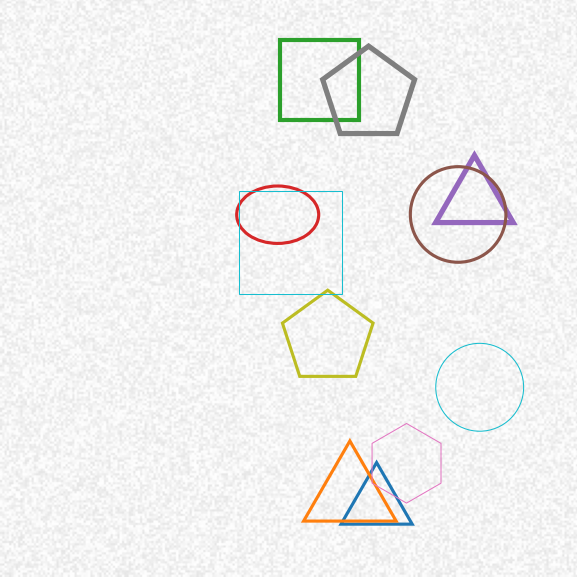[{"shape": "triangle", "thickness": 1.5, "radius": 0.36, "center": [0.652, 0.127]}, {"shape": "triangle", "thickness": 1.5, "radius": 0.46, "center": [0.606, 0.143]}, {"shape": "square", "thickness": 2, "radius": 0.34, "center": [0.553, 0.861]}, {"shape": "oval", "thickness": 1.5, "radius": 0.36, "center": [0.481, 0.627]}, {"shape": "triangle", "thickness": 2.5, "radius": 0.39, "center": [0.822, 0.653]}, {"shape": "circle", "thickness": 1.5, "radius": 0.41, "center": [0.793, 0.628]}, {"shape": "hexagon", "thickness": 0.5, "radius": 0.34, "center": [0.704, 0.197]}, {"shape": "pentagon", "thickness": 2.5, "radius": 0.42, "center": [0.638, 0.836]}, {"shape": "pentagon", "thickness": 1.5, "radius": 0.41, "center": [0.568, 0.414]}, {"shape": "circle", "thickness": 0.5, "radius": 0.38, "center": [0.831, 0.329]}, {"shape": "square", "thickness": 0.5, "radius": 0.44, "center": [0.503, 0.579]}]